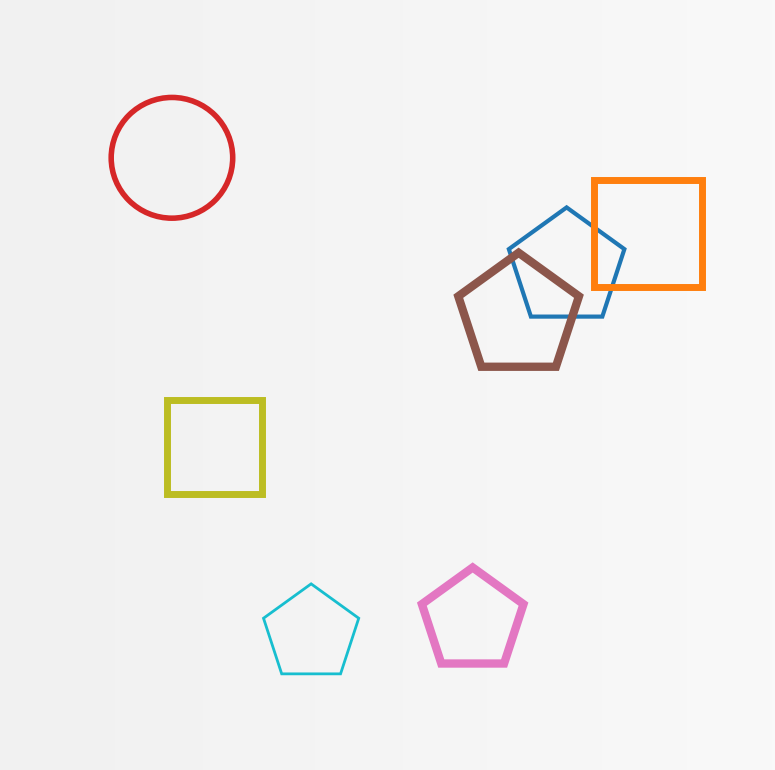[{"shape": "pentagon", "thickness": 1.5, "radius": 0.39, "center": [0.731, 0.652]}, {"shape": "square", "thickness": 2.5, "radius": 0.35, "center": [0.836, 0.697]}, {"shape": "circle", "thickness": 2, "radius": 0.39, "center": [0.222, 0.795]}, {"shape": "pentagon", "thickness": 3, "radius": 0.41, "center": [0.669, 0.59]}, {"shape": "pentagon", "thickness": 3, "radius": 0.34, "center": [0.61, 0.194]}, {"shape": "square", "thickness": 2.5, "radius": 0.31, "center": [0.276, 0.42]}, {"shape": "pentagon", "thickness": 1, "radius": 0.32, "center": [0.401, 0.177]}]